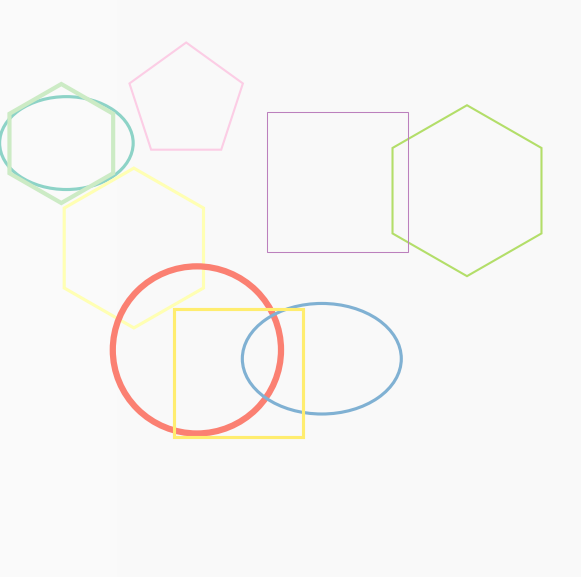[{"shape": "oval", "thickness": 1.5, "radius": 0.57, "center": [0.114, 0.751]}, {"shape": "hexagon", "thickness": 1.5, "radius": 0.69, "center": [0.23, 0.57]}, {"shape": "circle", "thickness": 3, "radius": 0.72, "center": [0.339, 0.393]}, {"shape": "oval", "thickness": 1.5, "radius": 0.68, "center": [0.554, 0.378]}, {"shape": "hexagon", "thickness": 1, "radius": 0.74, "center": [0.803, 0.669]}, {"shape": "pentagon", "thickness": 1, "radius": 0.51, "center": [0.32, 0.823]}, {"shape": "square", "thickness": 0.5, "radius": 0.61, "center": [0.581, 0.684]}, {"shape": "hexagon", "thickness": 2, "radius": 0.52, "center": [0.105, 0.751]}, {"shape": "square", "thickness": 1.5, "radius": 0.55, "center": [0.411, 0.353]}]